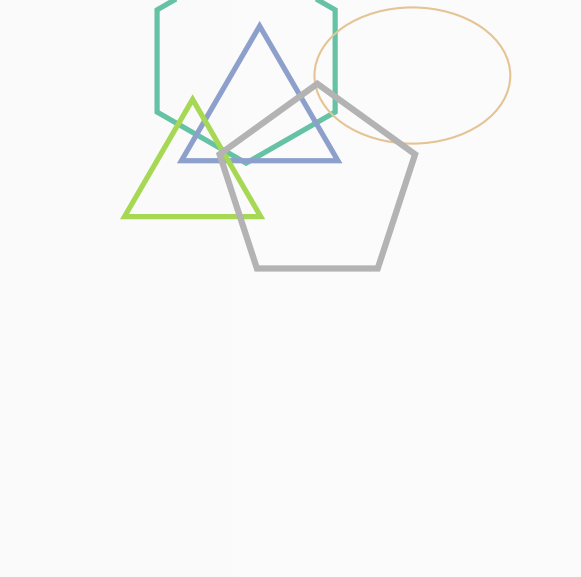[{"shape": "hexagon", "thickness": 2.5, "radius": 0.88, "center": [0.423, 0.894]}, {"shape": "triangle", "thickness": 2.5, "radius": 0.78, "center": [0.447, 0.799]}, {"shape": "triangle", "thickness": 2.5, "radius": 0.68, "center": [0.331, 0.692]}, {"shape": "oval", "thickness": 1, "radius": 0.84, "center": [0.709, 0.868]}, {"shape": "pentagon", "thickness": 3, "radius": 0.88, "center": [0.546, 0.677]}]